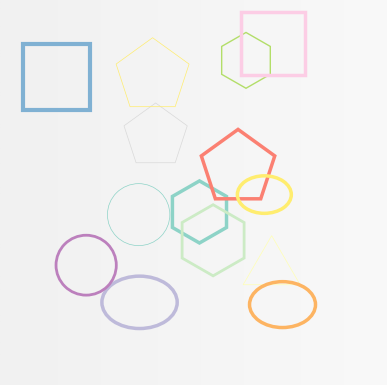[{"shape": "circle", "thickness": 0.5, "radius": 0.4, "center": [0.358, 0.442]}, {"shape": "hexagon", "thickness": 2.5, "radius": 0.4, "center": [0.515, 0.449]}, {"shape": "triangle", "thickness": 0.5, "radius": 0.42, "center": [0.701, 0.303]}, {"shape": "oval", "thickness": 2.5, "radius": 0.49, "center": [0.36, 0.215]}, {"shape": "pentagon", "thickness": 2.5, "radius": 0.5, "center": [0.614, 0.564]}, {"shape": "square", "thickness": 3, "radius": 0.43, "center": [0.146, 0.8]}, {"shape": "oval", "thickness": 2.5, "radius": 0.43, "center": [0.729, 0.209]}, {"shape": "hexagon", "thickness": 1, "radius": 0.36, "center": [0.635, 0.843]}, {"shape": "square", "thickness": 2.5, "radius": 0.41, "center": [0.705, 0.887]}, {"shape": "pentagon", "thickness": 0.5, "radius": 0.43, "center": [0.402, 0.647]}, {"shape": "circle", "thickness": 2, "radius": 0.39, "center": [0.222, 0.311]}, {"shape": "hexagon", "thickness": 2, "radius": 0.46, "center": [0.55, 0.376]}, {"shape": "oval", "thickness": 2.5, "radius": 0.35, "center": [0.682, 0.495]}, {"shape": "pentagon", "thickness": 0.5, "radius": 0.5, "center": [0.394, 0.803]}]